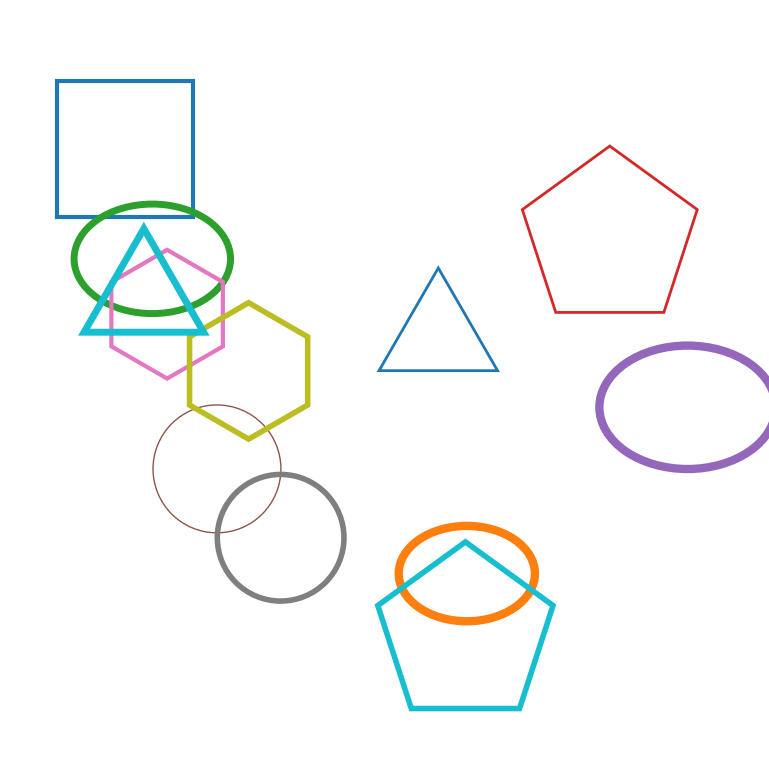[{"shape": "triangle", "thickness": 1, "radius": 0.44, "center": [0.569, 0.563]}, {"shape": "square", "thickness": 1.5, "radius": 0.44, "center": [0.162, 0.806]}, {"shape": "oval", "thickness": 3, "radius": 0.44, "center": [0.606, 0.255]}, {"shape": "oval", "thickness": 2.5, "radius": 0.51, "center": [0.198, 0.664]}, {"shape": "pentagon", "thickness": 1, "radius": 0.6, "center": [0.792, 0.691]}, {"shape": "oval", "thickness": 3, "radius": 0.57, "center": [0.893, 0.471]}, {"shape": "circle", "thickness": 0.5, "radius": 0.42, "center": [0.282, 0.391]}, {"shape": "hexagon", "thickness": 1.5, "radius": 0.42, "center": [0.217, 0.592]}, {"shape": "circle", "thickness": 2, "radius": 0.41, "center": [0.364, 0.302]}, {"shape": "hexagon", "thickness": 2, "radius": 0.44, "center": [0.323, 0.518]}, {"shape": "triangle", "thickness": 2.5, "radius": 0.45, "center": [0.187, 0.613]}, {"shape": "pentagon", "thickness": 2, "radius": 0.6, "center": [0.604, 0.177]}]